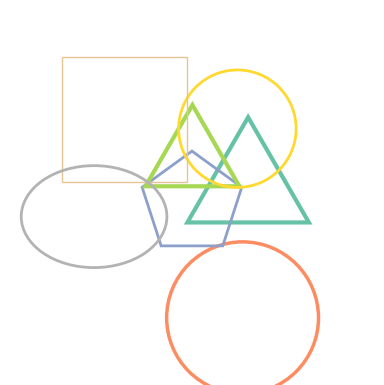[{"shape": "triangle", "thickness": 3, "radius": 0.91, "center": [0.644, 0.513]}, {"shape": "circle", "thickness": 2.5, "radius": 0.99, "center": [0.63, 0.175]}, {"shape": "pentagon", "thickness": 2, "radius": 0.68, "center": [0.499, 0.471]}, {"shape": "triangle", "thickness": 3, "radius": 0.7, "center": [0.5, 0.587]}, {"shape": "circle", "thickness": 2, "radius": 0.76, "center": [0.617, 0.666]}, {"shape": "square", "thickness": 1, "radius": 0.81, "center": [0.323, 0.689]}, {"shape": "oval", "thickness": 2, "radius": 0.95, "center": [0.244, 0.437]}]